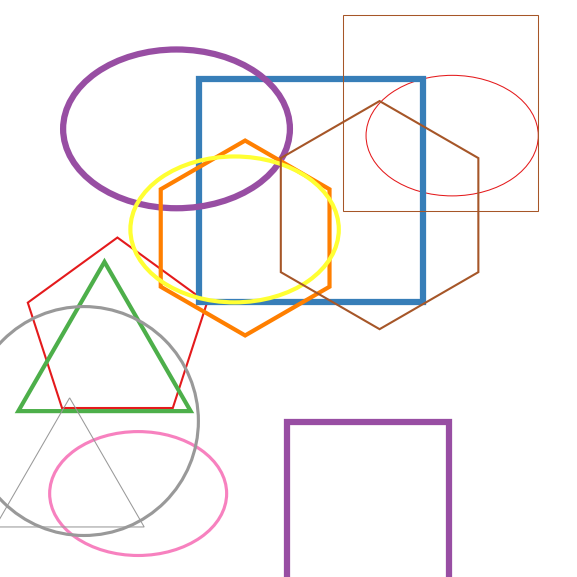[{"shape": "pentagon", "thickness": 1, "radius": 0.82, "center": [0.203, 0.425]}, {"shape": "oval", "thickness": 0.5, "radius": 0.75, "center": [0.783, 0.764]}, {"shape": "square", "thickness": 3, "radius": 0.97, "center": [0.538, 0.669]}, {"shape": "triangle", "thickness": 2, "radius": 0.86, "center": [0.181, 0.373]}, {"shape": "oval", "thickness": 3, "radius": 0.98, "center": [0.306, 0.776]}, {"shape": "square", "thickness": 3, "radius": 0.7, "center": [0.637, 0.127]}, {"shape": "hexagon", "thickness": 2, "radius": 0.84, "center": [0.424, 0.587]}, {"shape": "oval", "thickness": 2, "radius": 0.9, "center": [0.406, 0.602]}, {"shape": "hexagon", "thickness": 1, "radius": 0.99, "center": [0.657, 0.627]}, {"shape": "square", "thickness": 0.5, "radius": 0.84, "center": [0.762, 0.803]}, {"shape": "oval", "thickness": 1.5, "radius": 0.77, "center": [0.239, 0.145]}, {"shape": "triangle", "thickness": 0.5, "radius": 0.75, "center": [0.121, 0.161]}, {"shape": "circle", "thickness": 1.5, "radius": 0.99, "center": [0.145, 0.27]}]